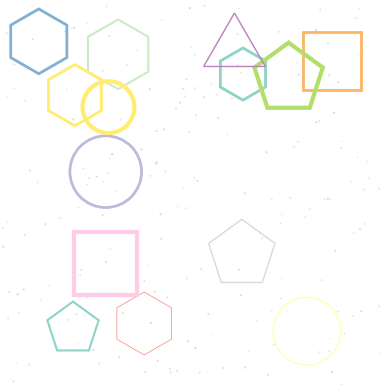[{"shape": "hexagon", "thickness": 2, "radius": 0.34, "center": [0.631, 0.808]}, {"shape": "pentagon", "thickness": 1.5, "radius": 0.35, "center": [0.19, 0.146]}, {"shape": "circle", "thickness": 1, "radius": 0.44, "center": [0.797, 0.14]}, {"shape": "circle", "thickness": 2, "radius": 0.47, "center": [0.275, 0.554]}, {"shape": "hexagon", "thickness": 0.5, "radius": 0.41, "center": [0.374, 0.16]}, {"shape": "hexagon", "thickness": 2, "radius": 0.42, "center": [0.101, 0.893]}, {"shape": "square", "thickness": 2, "radius": 0.38, "center": [0.862, 0.841]}, {"shape": "pentagon", "thickness": 3, "radius": 0.47, "center": [0.75, 0.796]}, {"shape": "square", "thickness": 3, "radius": 0.41, "center": [0.274, 0.315]}, {"shape": "pentagon", "thickness": 1, "radius": 0.45, "center": [0.628, 0.34]}, {"shape": "triangle", "thickness": 1, "radius": 0.46, "center": [0.609, 0.874]}, {"shape": "hexagon", "thickness": 1.5, "radius": 0.45, "center": [0.307, 0.859]}, {"shape": "hexagon", "thickness": 2, "radius": 0.4, "center": [0.195, 0.753]}, {"shape": "circle", "thickness": 3, "radius": 0.34, "center": [0.282, 0.722]}]